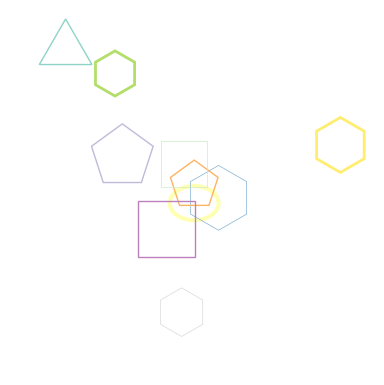[{"shape": "triangle", "thickness": 1, "radius": 0.39, "center": [0.17, 0.872]}, {"shape": "oval", "thickness": 3, "radius": 0.32, "center": [0.504, 0.472]}, {"shape": "pentagon", "thickness": 1, "radius": 0.42, "center": [0.318, 0.594]}, {"shape": "hexagon", "thickness": 0.5, "radius": 0.42, "center": [0.568, 0.486]}, {"shape": "pentagon", "thickness": 1, "radius": 0.32, "center": [0.505, 0.519]}, {"shape": "hexagon", "thickness": 2, "radius": 0.29, "center": [0.299, 0.809]}, {"shape": "hexagon", "thickness": 0.5, "radius": 0.32, "center": [0.472, 0.189]}, {"shape": "square", "thickness": 1, "radius": 0.37, "center": [0.432, 0.404]}, {"shape": "square", "thickness": 0.5, "radius": 0.3, "center": [0.478, 0.574]}, {"shape": "hexagon", "thickness": 2, "radius": 0.36, "center": [0.884, 0.624]}]